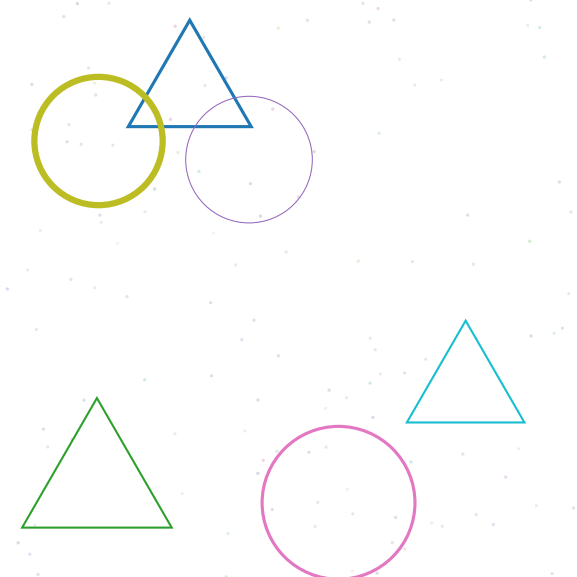[{"shape": "triangle", "thickness": 1.5, "radius": 0.61, "center": [0.329, 0.841]}, {"shape": "triangle", "thickness": 1, "radius": 0.75, "center": [0.168, 0.16]}, {"shape": "circle", "thickness": 0.5, "radius": 0.55, "center": [0.431, 0.723]}, {"shape": "circle", "thickness": 1.5, "radius": 0.66, "center": [0.586, 0.128]}, {"shape": "circle", "thickness": 3, "radius": 0.56, "center": [0.171, 0.755]}, {"shape": "triangle", "thickness": 1, "radius": 0.59, "center": [0.806, 0.326]}]